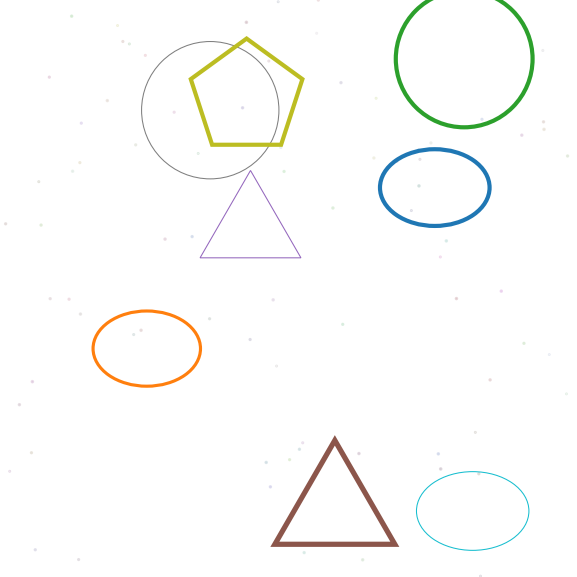[{"shape": "oval", "thickness": 2, "radius": 0.47, "center": [0.753, 0.674]}, {"shape": "oval", "thickness": 1.5, "radius": 0.47, "center": [0.254, 0.396]}, {"shape": "circle", "thickness": 2, "radius": 0.59, "center": [0.804, 0.897]}, {"shape": "triangle", "thickness": 0.5, "radius": 0.5, "center": [0.434, 0.603]}, {"shape": "triangle", "thickness": 2.5, "radius": 0.6, "center": [0.58, 0.117]}, {"shape": "circle", "thickness": 0.5, "radius": 0.59, "center": [0.364, 0.808]}, {"shape": "pentagon", "thickness": 2, "radius": 0.51, "center": [0.427, 0.831]}, {"shape": "oval", "thickness": 0.5, "radius": 0.49, "center": [0.819, 0.114]}]